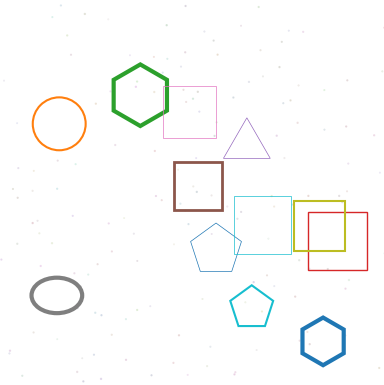[{"shape": "pentagon", "thickness": 0.5, "radius": 0.35, "center": [0.561, 0.351]}, {"shape": "hexagon", "thickness": 3, "radius": 0.31, "center": [0.839, 0.113]}, {"shape": "circle", "thickness": 1.5, "radius": 0.34, "center": [0.154, 0.678]}, {"shape": "hexagon", "thickness": 3, "radius": 0.4, "center": [0.364, 0.753]}, {"shape": "square", "thickness": 1, "radius": 0.38, "center": [0.877, 0.375]}, {"shape": "triangle", "thickness": 0.5, "radius": 0.35, "center": [0.641, 0.624]}, {"shape": "square", "thickness": 2, "radius": 0.31, "center": [0.515, 0.516]}, {"shape": "square", "thickness": 0.5, "radius": 0.34, "center": [0.493, 0.709]}, {"shape": "oval", "thickness": 3, "radius": 0.33, "center": [0.148, 0.233]}, {"shape": "square", "thickness": 1.5, "radius": 0.33, "center": [0.831, 0.413]}, {"shape": "square", "thickness": 0.5, "radius": 0.37, "center": [0.682, 0.416]}, {"shape": "pentagon", "thickness": 1.5, "radius": 0.29, "center": [0.654, 0.2]}]